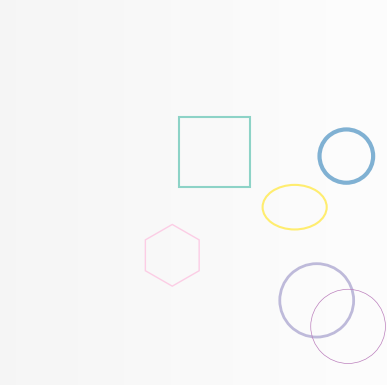[{"shape": "square", "thickness": 1.5, "radius": 0.45, "center": [0.554, 0.606]}, {"shape": "circle", "thickness": 2, "radius": 0.48, "center": [0.817, 0.22]}, {"shape": "circle", "thickness": 3, "radius": 0.35, "center": [0.894, 0.595]}, {"shape": "hexagon", "thickness": 1, "radius": 0.4, "center": [0.445, 0.337]}, {"shape": "circle", "thickness": 0.5, "radius": 0.48, "center": [0.898, 0.152]}, {"shape": "oval", "thickness": 1.5, "radius": 0.41, "center": [0.76, 0.462]}]